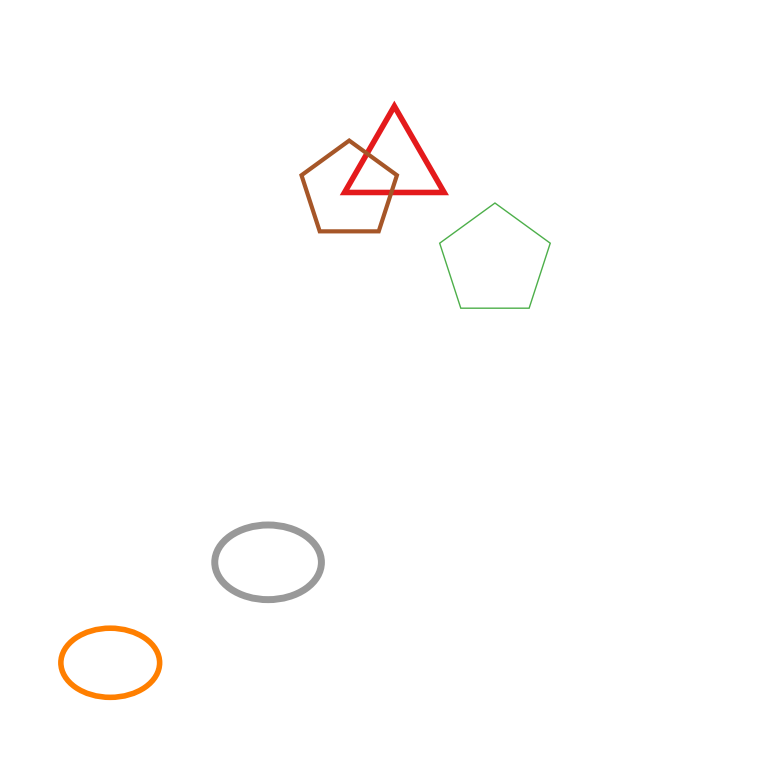[{"shape": "triangle", "thickness": 2, "radius": 0.37, "center": [0.512, 0.787]}, {"shape": "pentagon", "thickness": 0.5, "radius": 0.38, "center": [0.643, 0.661]}, {"shape": "oval", "thickness": 2, "radius": 0.32, "center": [0.143, 0.139]}, {"shape": "pentagon", "thickness": 1.5, "radius": 0.33, "center": [0.454, 0.752]}, {"shape": "oval", "thickness": 2.5, "radius": 0.35, "center": [0.348, 0.27]}]